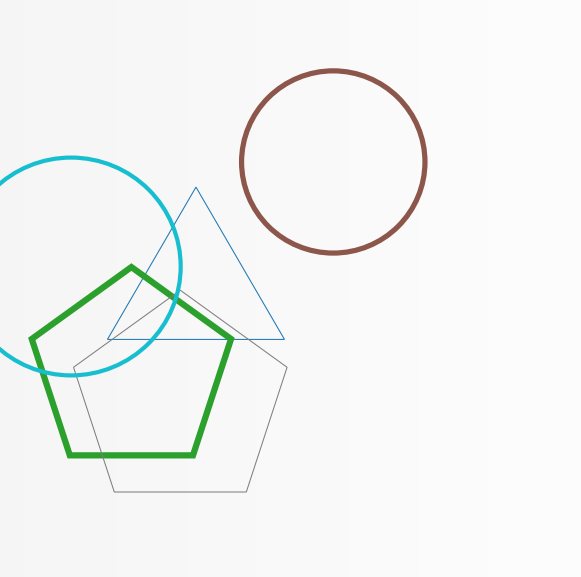[{"shape": "triangle", "thickness": 0.5, "radius": 0.88, "center": [0.337, 0.499]}, {"shape": "pentagon", "thickness": 3, "radius": 0.9, "center": [0.226, 0.356]}, {"shape": "circle", "thickness": 2.5, "radius": 0.79, "center": [0.573, 0.719]}, {"shape": "pentagon", "thickness": 0.5, "radius": 0.97, "center": [0.31, 0.303]}, {"shape": "circle", "thickness": 2, "radius": 0.94, "center": [0.122, 0.538]}]